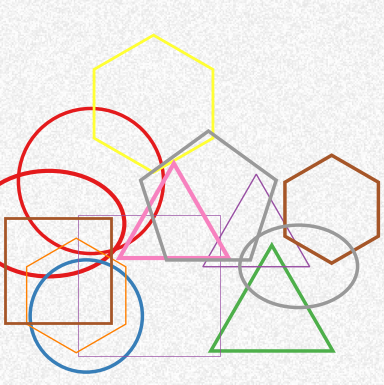[{"shape": "circle", "thickness": 2.5, "radius": 0.94, "center": [0.236, 0.53]}, {"shape": "oval", "thickness": 3, "radius": 0.98, "center": [0.127, 0.419]}, {"shape": "circle", "thickness": 2.5, "radius": 0.73, "center": [0.224, 0.179]}, {"shape": "triangle", "thickness": 2.5, "radius": 0.92, "center": [0.706, 0.18]}, {"shape": "square", "thickness": 0.5, "radius": 0.92, "center": [0.386, 0.258]}, {"shape": "triangle", "thickness": 1, "radius": 0.8, "center": [0.666, 0.387]}, {"shape": "hexagon", "thickness": 1, "radius": 0.74, "center": [0.198, 0.233]}, {"shape": "hexagon", "thickness": 2, "radius": 0.89, "center": [0.399, 0.73]}, {"shape": "square", "thickness": 2, "radius": 0.68, "center": [0.15, 0.297]}, {"shape": "hexagon", "thickness": 2.5, "radius": 0.7, "center": [0.861, 0.457]}, {"shape": "triangle", "thickness": 3, "radius": 0.82, "center": [0.452, 0.412]}, {"shape": "pentagon", "thickness": 2.5, "radius": 0.93, "center": [0.541, 0.475]}, {"shape": "oval", "thickness": 2.5, "radius": 0.76, "center": [0.776, 0.308]}]